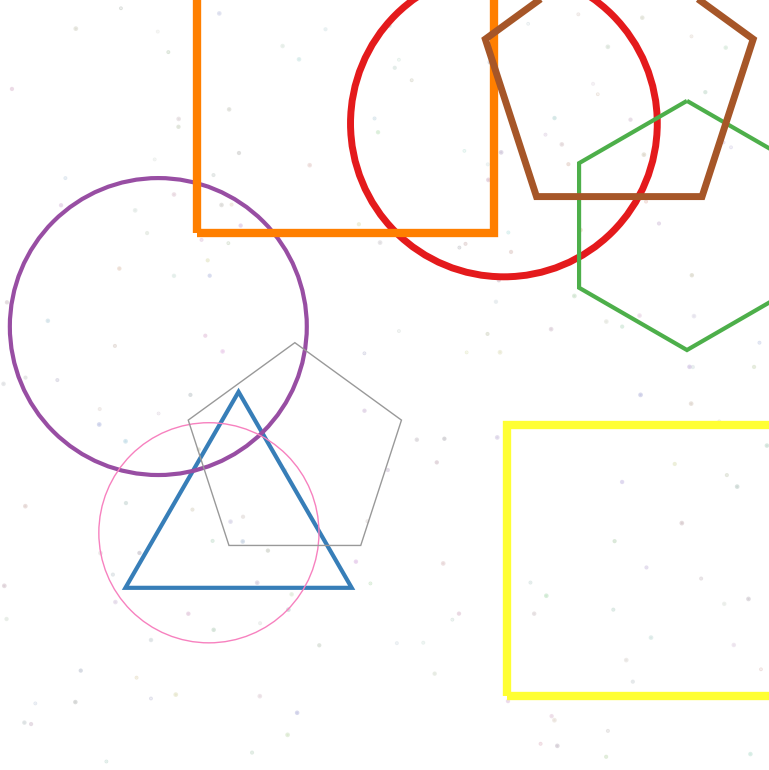[{"shape": "circle", "thickness": 2.5, "radius": 1.0, "center": [0.654, 0.84]}, {"shape": "triangle", "thickness": 1.5, "radius": 0.85, "center": [0.31, 0.321]}, {"shape": "hexagon", "thickness": 1.5, "radius": 0.81, "center": [0.892, 0.707]}, {"shape": "circle", "thickness": 1.5, "radius": 0.96, "center": [0.206, 0.576]}, {"shape": "square", "thickness": 3, "radius": 0.96, "center": [0.449, 0.891]}, {"shape": "square", "thickness": 3, "radius": 0.88, "center": [0.835, 0.272]}, {"shape": "pentagon", "thickness": 2.5, "radius": 0.91, "center": [0.804, 0.893]}, {"shape": "circle", "thickness": 0.5, "radius": 0.71, "center": [0.271, 0.308]}, {"shape": "pentagon", "thickness": 0.5, "radius": 0.73, "center": [0.383, 0.409]}]